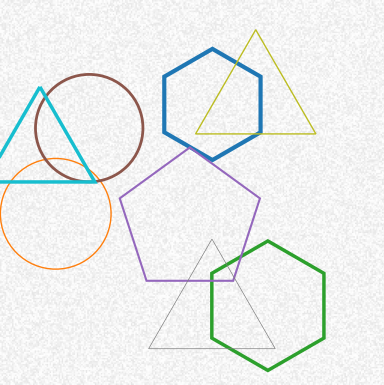[{"shape": "hexagon", "thickness": 3, "radius": 0.72, "center": [0.552, 0.729]}, {"shape": "circle", "thickness": 1, "radius": 0.72, "center": [0.145, 0.445]}, {"shape": "hexagon", "thickness": 2.5, "radius": 0.84, "center": [0.696, 0.206]}, {"shape": "pentagon", "thickness": 1.5, "radius": 0.96, "center": [0.493, 0.426]}, {"shape": "circle", "thickness": 2, "radius": 0.7, "center": [0.232, 0.667]}, {"shape": "triangle", "thickness": 0.5, "radius": 0.95, "center": [0.551, 0.189]}, {"shape": "triangle", "thickness": 1, "radius": 0.9, "center": [0.664, 0.742]}, {"shape": "triangle", "thickness": 2.5, "radius": 0.82, "center": [0.104, 0.61]}]